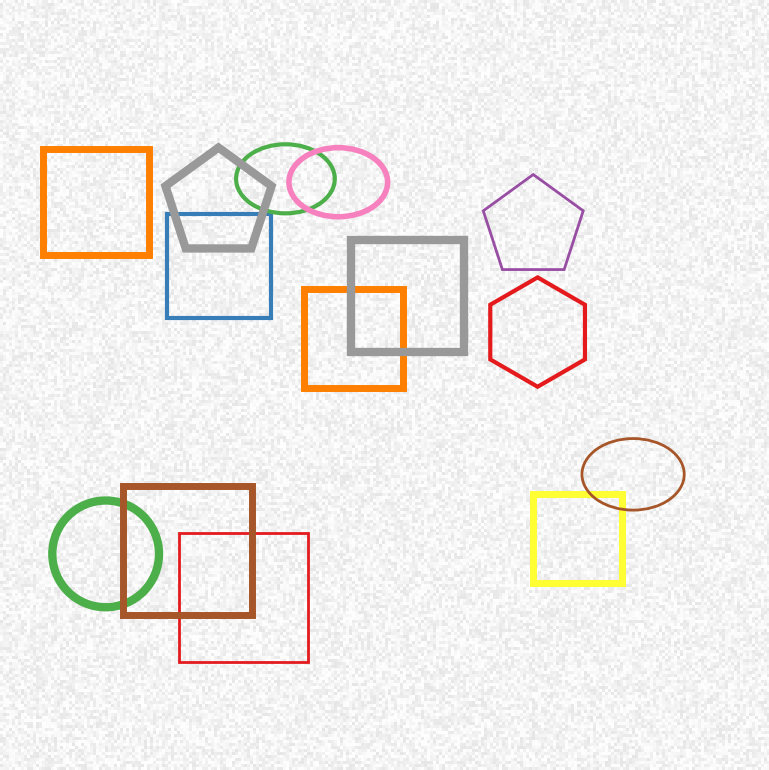[{"shape": "square", "thickness": 1, "radius": 0.42, "center": [0.316, 0.224]}, {"shape": "hexagon", "thickness": 1.5, "radius": 0.35, "center": [0.698, 0.569]}, {"shape": "square", "thickness": 1.5, "radius": 0.34, "center": [0.285, 0.654]}, {"shape": "circle", "thickness": 3, "radius": 0.35, "center": [0.137, 0.281]}, {"shape": "oval", "thickness": 1.5, "radius": 0.32, "center": [0.371, 0.768]}, {"shape": "pentagon", "thickness": 1, "radius": 0.34, "center": [0.693, 0.705]}, {"shape": "square", "thickness": 2.5, "radius": 0.32, "center": [0.459, 0.56]}, {"shape": "square", "thickness": 2.5, "radius": 0.34, "center": [0.125, 0.738]}, {"shape": "square", "thickness": 2.5, "radius": 0.29, "center": [0.75, 0.301]}, {"shape": "oval", "thickness": 1, "radius": 0.33, "center": [0.822, 0.384]}, {"shape": "square", "thickness": 2.5, "radius": 0.42, "center": [0.243, 0.285]}, {"shape": "oval", "thickness": 2, "radius": 0.32, "center": [0.439, 0.763]}, {"shape": "pentagon", "thickness": 3, "radius": 0.36, "center": [0.284, 0.736]}, {"shape": "square", "thickness": 3, "radius": 0.36, "center": [0.529, 0.616]}]